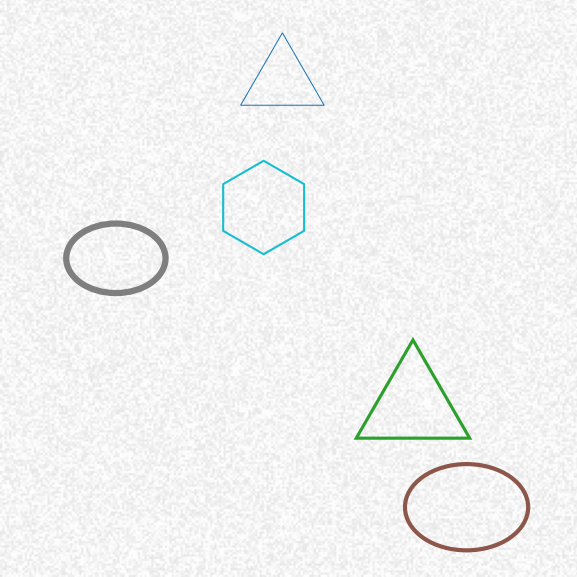[{"shape": "triangle", "thickness": 0.5, "radius": 0.42, "center": [0.489, 0.859]}, {"shape": "triangle", "thickness": 1.5, "radius": 0.57, "center": [0.715, 0.297]}, {"shape": "oval", "thickness": 2, "radius": 0.53, "center": [0.808, 0.121]}, {"shape": "oval", "thickness": 3, "radius": 0.43, "center": [0.201, 0.552]}, {"shape": "hexagon", "thickness": 1, "radius": 0.4, "center": [0.457, 0.64]}]